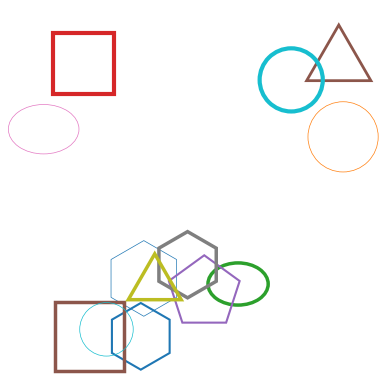[{"shape": "hexagon", "thickness": 0.5, "radius": 0.49, "center": [0.374, 0.277]}, {"shape": "hexagon", "thickness": 1.5, "radius": 0.43, "center": [0.366, 0.126]}, {"shape": "circle", "thickness": 0.5, "radius": 0.46, "center": [0.891, 0.645]}, {"shape": "oval", "thickness": 2.5, "radius": 0.39, "center": [0.618, 0.262]}, {"shape": "square", "thickness": 3, "radius": 0.39, "center": [0.217, 0.835]}, {"shape": "pentagon", "thickness": 1.5, "radius": 0.48, "center": [0.531, 0.24]}, {"shape": "square", "thickness": 2.5, "radius": 0.44, "center": [0.232, 0.126]}, {"shape": "triangle", "thickness": 2, "radius": 0.48, "center": [0.88, 0.839]}, {"shape": "oval", "thickness": 0.5, "radius": 0.46, "center": [0.113, 0.664]}, {"shape": "hexagon", "thickness": 2.5, "radius": 0.43, "center": [0.487, 0.312]}, {"shape": "triangle", "thickness": 2.5, "radius": 0.4, "center": [0.402, 0.261]}, {"shape": "circle", "thickness": 3, "radius": 0.41, "center": [0.756, 0.792]}, {"shape": "circle", "thickness": 0.5, "radius": 0.35, "center": [0.277, 0.145]}]